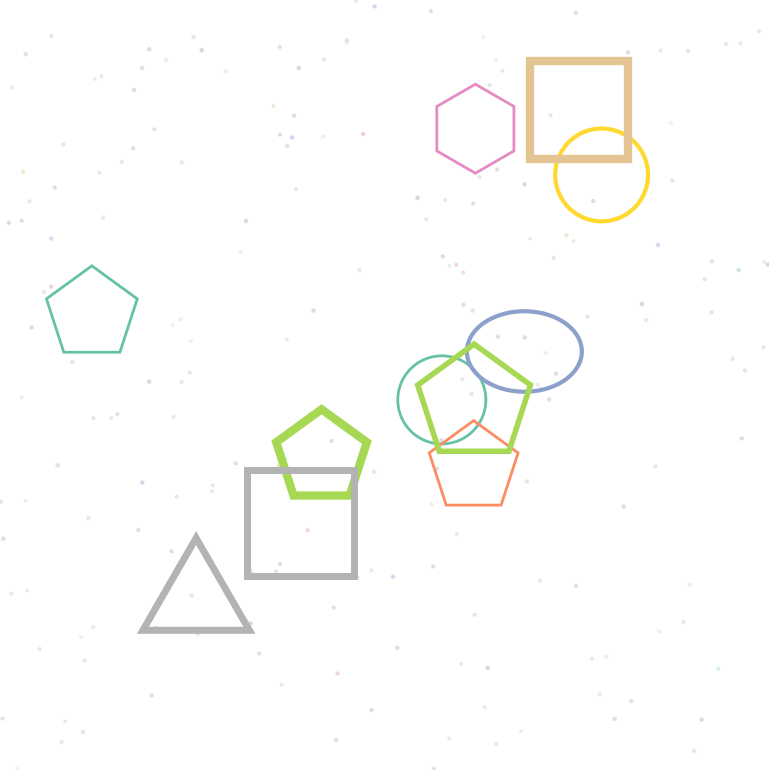[{"shape": "pentagon", "thickness": 1, "radius": 0.31, "center": [0.119, 0.593]}, {"shape": "circle", "thickness": 1, "radius": 0.29, "center": [0.574, 0.481]}, {"shape": "pentagon", "thickness": 1, "radius": 0.3, "center": [0.615, 0.393]}, {"shape": "oval", "thickness": 1.5, "radius": 0.37, "center": [0.681, 0.544]}, {"shape": "hexagon", "thickness": 1, "radius": 0.29, "center": [0.617, 0.833]}, {"shape": "pentagon", "thickness": 2, "radius": 0.38, "center": [0.616, 0.476]}, {"shape": "pentagon", "thickness": 3, "radius": 0.31, "center": [0.418, 0.407]}, {"shape": "circle", "thickness": 1.5, "radius": 0.3, "center": [0.781, 0.773]}, {"shape": "square", "thickness": 3, "radius": 0.32, "center": [0.752, 0.857]}, {"shape": "square", "thickness": 2.5, "radius": 0.35, "center": [0.391, 0.321]}, {"shape": "triangle", "thickness": 2.5, "radius": 0.4, "center": [0.255, 0.221]}]